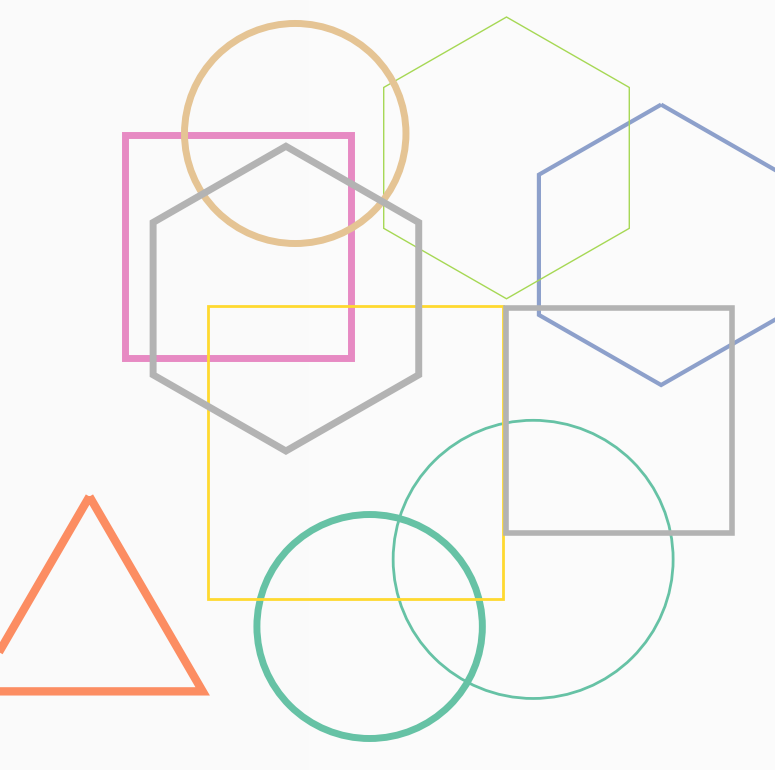[{"shape": "circle", "thickness": 2.5, "radius": 0.73, "center": [0.477, 0.186]}, {"shape": "circle", "thickness": 1, "radius": 0.9, "center": [0.688, 0.274]}, {"shape": "triangle", "thickness": 3, "radius": 0.84, "center": [0.115, 0.186]}, {"shape": "hexagon", "thickness": 1.5, "radius": 0.91, "center": [0.853, 0.682]}, {"shape": "square", "thickness": 2.5, "radius": 0.73, "center": [0.307, 0.68]}, {"shape": "hexagon", "thickness": 0.5, "radius": 0.91, "center": [0.654, 0.795]}, {"shape": "square", "thickness": 1, "radius": 0.95, "center": [0.458, 0.413]}, {"shape": "circle", "thickness": 2.5, "radius": 0.71, "center": [0.381, 0.827]}, {"shape": "hexagon", "thickness": 2.5, "radius": 0.99, "center": [0.369, 0.612]}, {"shape": "square", "thickness": 2, "radius": 0.73, "center": [0.799, 0.454]}]